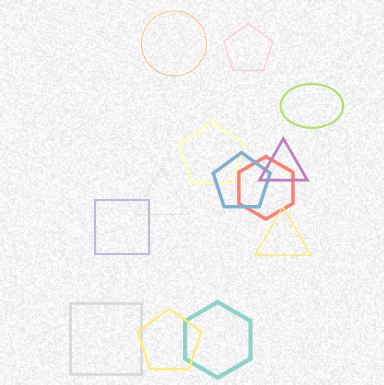[{"shape": "hexagon", "thickness": 3, "radius": 0.49, "center": [0.566, 0.117]}, {"shape": "pentagon", "thickness": 1.5, "radius": 0.44, "center": [0.551, 0.597]}, {"shape": "square", "thickness": 1.5, "radius": 0.35, "center": [0.317, 0.411]}, {"shape": "hexagon", "thickness": 2.5, "radius": 0.41, "center": [0.691, 0.512]}, {"shape": "pentagon", "thickness": 2.5, "radius": 0.39, "center": [0.628, 0.526]}, {"shape": "circle", "thickness": 0.5, "radius": 0.42, "center": [0.452, 0.887]}, {"shape": "oval", "thickness": 1.5, "radius": 0.41, "center": [0.81, 0.725]}, {"shape": "pentagon", "thickness": 1, "radius": 0.34, "center": [0.645, 0.871]}, {"shape": "square", "thickness": 2, "radius": 0.46, "center": [0.273, 0.12]}, {"shape": "triangle", "thickness": 2, "radius": 0.36, "center": [0.736, 0.568]}, {"shape": "triangle", "thickness": 0.5, "radius": 0.4, "center": [0.419, 0.484]}, {"shape": "pentagon", "thickness": 1.5, "radius": 0.43, "center": [0.44, 0.111]}, {"shape": "triangle", "thickness": 1, "radius": 0.42, "center": [0.735, 0.379]}]